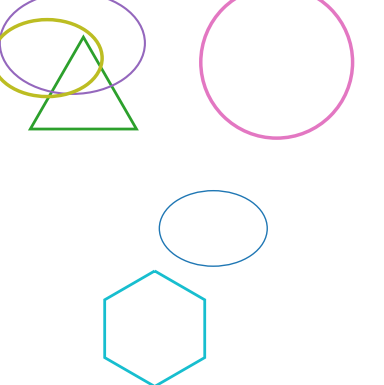[{"shape": "oval", "thickness": 1, "radius": 0.7, "center": [0.554, 0.407]}, {"shape": "triangle", "thickness": 2, "radius": 0.8, "center": [0.217, 0.744]}, {"shape": "oval", "thickness": 1.5, "radius": 0.94, "center": [0.188, 0.888]}, {"shape": "circle", "thickness": 2.5, "radius": 0.99, "center": [0.719, 0.838]}, {"shape": "oval", "thickness": 2.5, "radius": 0.71, "center": [0.123, 0.849]}, {"shape": "hexagon", "thickness": 2, "radius": 0.75, "center": [0.402, 0.146]}]